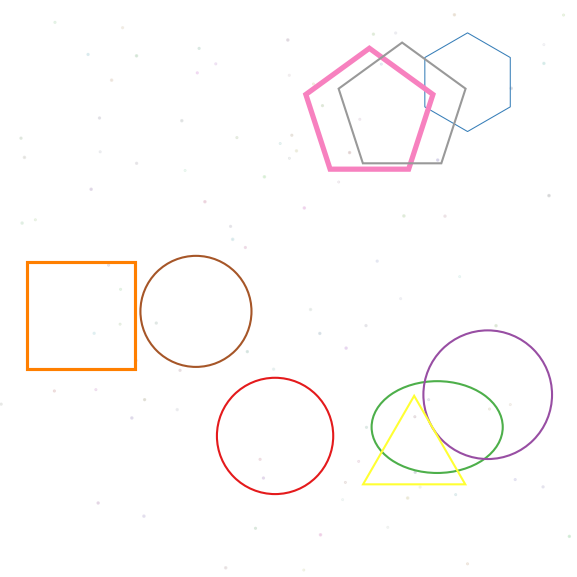[{"shape": "circle", "thickness": 1, "radius": 0.5, "center": [0.476, 0.244]}, {"shape": "hexagon", "thickness": 0.5, "radius": 0.43, "center": [0.81, 0.857]}, {"shape": "oval", "thickness": 1, "radius": 0.57, "center": [0.757, 0.26]}, {"shape": "circle", "thickness": 1, "radius": 0.56, "center": [0.845, 0.316]}, {"shape": "square", "thickness": 1.5, "radius": 0.47, "center": [0.14, 0.453]}, {"shape": "triangle", "thickness": 1, "radius": 0.51, "center": [0.717, 0.212]}, {"shape": "circle", "thickness": 1, "radius": 0.48, "center": [0.339, 0.46]}, {"shape": "pentagon", "thickness": 2.5, "radius": 0.58, "center": [0.64, 0.8]}, {"shape": "pentagon", "thickness": 1, "radius": 0.58, "center": [0.696, 0.81]}]